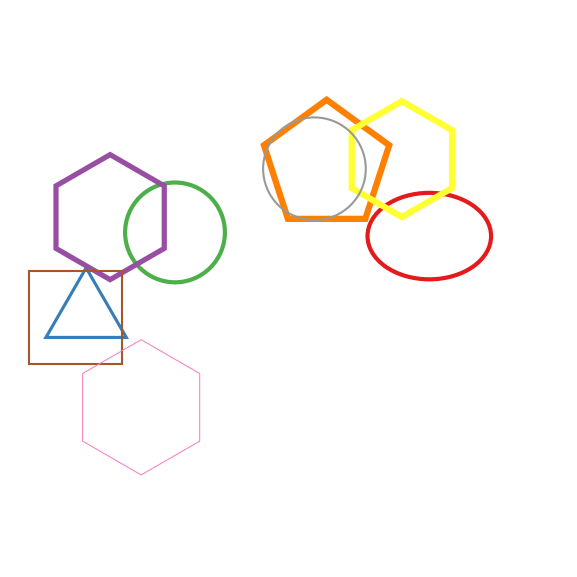[{"shape": "oval", "thickness": 2, "radius": 0.53, "center": [0.743, 0.59]}, {"shape": "triangle", "thickness": 1.5, "radius": 0.4, "center": [0.149, 0.455]}, {"shape": "circle", "thickness": 2, "radius": 0.43, "center": [0.303, 0.597]}, {"shape": "hexagon", "thickness": 2.5, "radius": 0.54, "center": [0.191, 0.623]}, {"shape": "pentagon", "thickness": 3, "radius": 0.57, "center": [0.566, 0.712]}, {"shape": "hexagon", "thickness": 3, "radius": 0.5, "center": [0.696, 0.724]}, {"shape": "square", "thickness": 1, "radius": 0.4, "center": [0.13, 0.449]}, {"shape": "hexagon", "thickness": 0.5, "radius": 0.59, "center": [0.244, 0.294]}, {"shape": "circle", "thickness": 1, "radius": 0.44, "center": [0.545, 0.707]}]